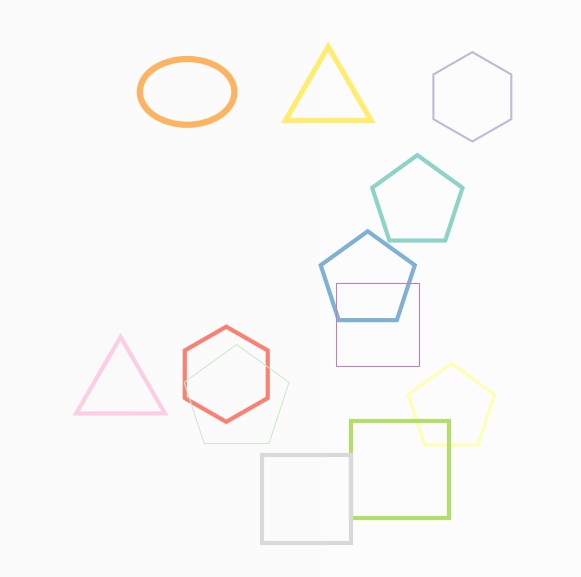[{"shape": "pentagon", "thickness": 2, "radius": 0.41, "center": [0.718, 0.649]}, {"shape": "pentagon", "thickness": 1.5, "radius": 0.39, "center": [0.777, 0.292]}, {"shape": "hexagon", "thickness": 1, "radius": 0.39, "center": [0.813, 0.832]}, {"shape": "hexagon", "thickness": 2, "radius": 0.41, "center": [0.389, 0.351]}, {"shape": "pentagon", "thickness": 2, "radius": 0.43, "center": [0.633, 0.514]}, {"shape": "oval", "thickness": 3, "radius": 0.41, "center": [0.322, 0.84]}, {"shape": "square", "thickness": 2, "radius": 0.42, "center": [0.688, 0.186]}, {"shape": "triangle", "thickness": 2, "radius": 0.44, "center": [0.207, 0.327]}, {"shape": "square", "thickness": 2, "radius": 0.38, "center": [0.527, 0.134]}, {"shape": "square", "thickness": 0.5, "radius": 0.36, "center": [0.65, 0.437]}, {"shape": "pentagon", "thickness": 0.5, "radius": 0.47, "center": [0.407, 0.308]}, {"shape": "triangle", "thickness": 2.5, "radius": 0.43, "center": [0.565, 0.833]}]